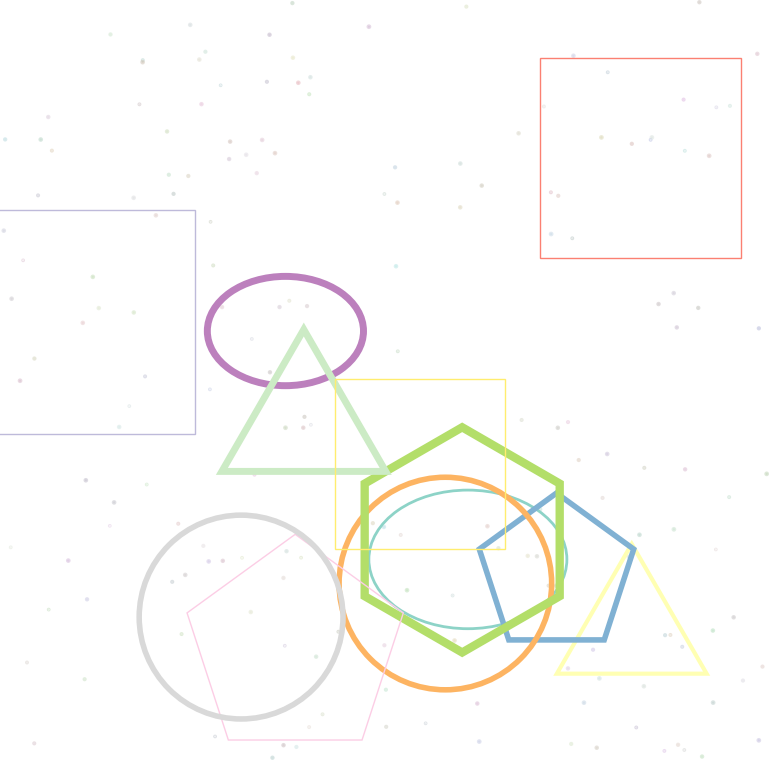[{"shape": "oval", "thickness": 1, "radius": 0.64, "center": [0.608, 0.274]}, {"shape": "triangle", "thickness": 1.5, "radius": 0.56, "center": [0.82, 0.181]}, {"shape": "square", "thickness": 0.5, "radius": 0.73, "center": [0.108, 0.582]}, {"shape": "square", "thickness": 0.5, "radius": 0.65, "center": [0.832, 0.795]}, {"shape": "pentagon", "thickness": 2, "radius": 0.53, "center": [0.723, 0.254]}, {"shape": "circle", "thickness": 2, "radius": 0.69, "center": [0.578, 0.242]}, {"shape": "hexagon", "thickness": 3, "radius": 0.73, "center": [0.6, 0.299]}, {"shape": "pentagon", "thickness": 0.5, "radius": 0.74, "center": [0.383, 0.158]}, {"shape": "circle", "thickness": 2, "radius": 0.66, "center": [0.313, 0.199]}, {"shape": "oval", "thickness": 2.5, "radius": 0.51, "center": [0.371, 0.57]}, {"shape": "triangle", "thickness": 2.5, "radius": 0.61, "center": [0.395, 0.449]}, {"shape": "square", "thickness": 0.5, "radius": 0.55, "center": [0.546, 0.398]}]